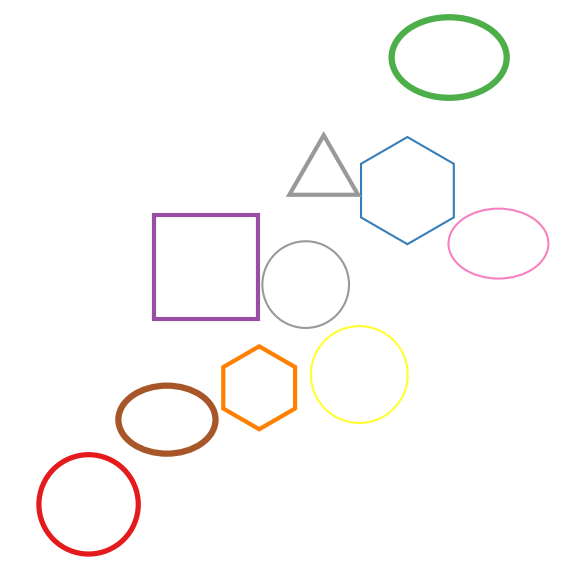[{"shape": "circle", "thickness": 2.5, "radius": 0.43, "center": [0.153, 0.126]}, {"shape": "hexagon", "thickness": 1, "radius": 0.46, "center": [0.705, 0.669]}, {"shape": "oval", "thickness": 3, "radius": 0.5, "center": [0.778, 0.9]}, {"shape": "square", "thickness": 2, "radius": 0.45, "center": [0.356, 0.537]}, {"shape": "hexagon", "thickness": 2, "radius": 0.36, "center": [0.449, 0.328]}, {"shape": "circle", "thickness": 1, "radius": 0.42, "center": [0.622, 0.351]}, {"shape": "oval", "thickness": 3, "radius": 0.42, "center": [0.289, 0.272]}, {"shape": "oval", "thickness": 1, "radius": 0.43, "center": [0.863, 0.577]}, {"shape": "triangle", "thickness": 2, "radius": 0.34, "center": [0.561, 0.696]}, {"shape": "circle", "thickness": 1, "radius": 0.38, "center": [0.529, 0.506]}]